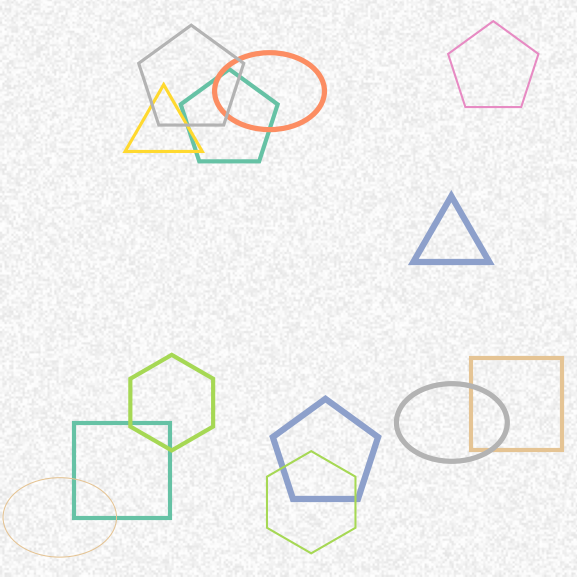[{"shape": "square", "thickness": 2, "radius": 0.41, "center": [0.211, 0.185]}, {"shape": "pentagon", "thickness": 2, "radius": 0.44, "center": [0.397, 0.791]}, {"shape": "oval", "thickness": 2.5, "radius": 0.48, "center": [0.467, 0.841]}, {"shape": "triangle", "thickness": 3, "radius": 0.38, "center": [0.782, 0.583]}, {"shape": "pentagon", "thickness": 3, "radius": 0.48, "center": [0.564, 0.213]}, {"shape": "pentagon", "thickness": 1, "radius": 0.41, "center": [0.854, 0.88]}, {"shape": "hexagon", "thickness": 2, "radius": 0.41, "center": [0.297, 0.302]}, {"shape": "hexagon", "thickness": 1, "radius": 0.44, "center": [0.539, 0.129]}, {"shape": "triangle", "thickness": 1.5, "radius": 0.39, "center": [0.283, 0.775]}, {"shape": "oval", "thickness": 0.5, "radius": 0.49, "center": [0.104, 0.103]}, {"shape": "square", "thickness": 2, "radius": 0.4, "center": [0.894, 0.299]}, {"shape": "pentagon", "thickness": 1.5, "radius": 0.48, "center": [0.331, 0.86]}, {"shape": "oval", "thickness": 2.5, "radius": 0.48, "center": [0.782, 0.268]}]